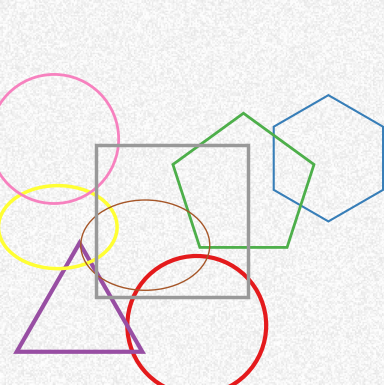[{"shape": "circle", "thickness": 3, "radius": 0.9, "center": [0.511, 0.155]}, {"shape": "hexagon", "thickness": 1.5, "radius": 0.82, "center": [0.853, 0.589]}, {"shape": "pentagon", "thickness": 2, "radius": 0.96, "center": [0.632, 0.513]}, {"shape": "triangle", "thickness": 3, "radius": 0.94, "center": [0.207, 0.18]}, {"shape": "oval", "thickness": 2.5, "radius": 0.77, "center": [0.15, 0.41]}, {"shape": "oval", "thickness": 1, "radius": 0.84, "center": [0.377, 0.363]}, {"shape": "circle", "thickness": 2, "radius": 0.84, "center": [0.141, 0.639]}, {"shape": "square", "thickness": 2.5, "radius": 0.98, "center": [0.446, 0.427]}]